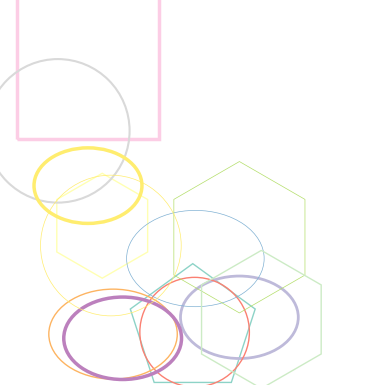[{"shape": "pentagon", "thickness": 1, "radius": 0.85, "center": [0.501, 0.145]}, {"shape": "hexagon", "thickness": 1, "radius": 0.68, "center": [0.266, 0.414]}, {"shape": "oval", "thickness": 2, "radius": 0.76, "center": [0.622, 0.176]}, {"shape": "circle", "thickness": 1, "radius": 0.71, "center": [0.505, 0.137]}, {"shape": "oval", "thickness": 0.5, "radius": 0.89, "center": [0.507, 0.328]}, {"shape": "oval", "thickness": 1, "radius": 0.83, "center": [0.294, 0.132]}, {"shape": "hexagon", "thickness": 0.5, "radius": 0.98, "center": [0.622, 0.384]}, {"shape": "square", "thickness": 2.5, "radius": 0.92, "center": [0.228, 0.823]}, {"shape": "circle", "thickness": 1.5, "radius": 0.93, "center": [0.15, 0.66]}, {"shape": "oval", "thickness": 2.5, "radius": 0.76, "center": [0.319, 0.121]}, {"shape": "hexagon", "thickness": 1, "radius": 0.9, "center": [0.679, 0.17]}, {"shape": "oval", "thickness": 2.5, "radius": 0.7, "center": [0.229, 0.518]}, {"shape": "circle", "thickness": 0.5, "radius": 0.91, "center": [0.288, 0.362]}]